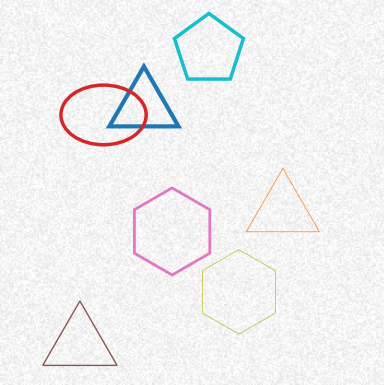[{"shape": "triangle", "thickness": 3, "radius": 0.52, "center": [0.374, 0.724]}, {"shape": "triangle", "thickness": 0.5, "radius": 0.55, "center": [0.735, 0.453]}, {"shape": "oval", "thickness": 2.5, "radius": 0.55, "center": [0.269, 0.701]}, {"shape": "triangle", "thickness": 1, "radius": 0.56, "center": [0.208, 0.107]}, {"shape": "hexagon", "thickness": 2, "radius": 0.57, "center": [0.447, 0.399]}, {"shape": "hexagon", "thickness": 0.5, "radius": 0.55, "center": [0.62, 0.242]}, {"shape": "pentagon", "thickness": 2.5, "radius": 0.47, "center": [0.543, 0.871]}]